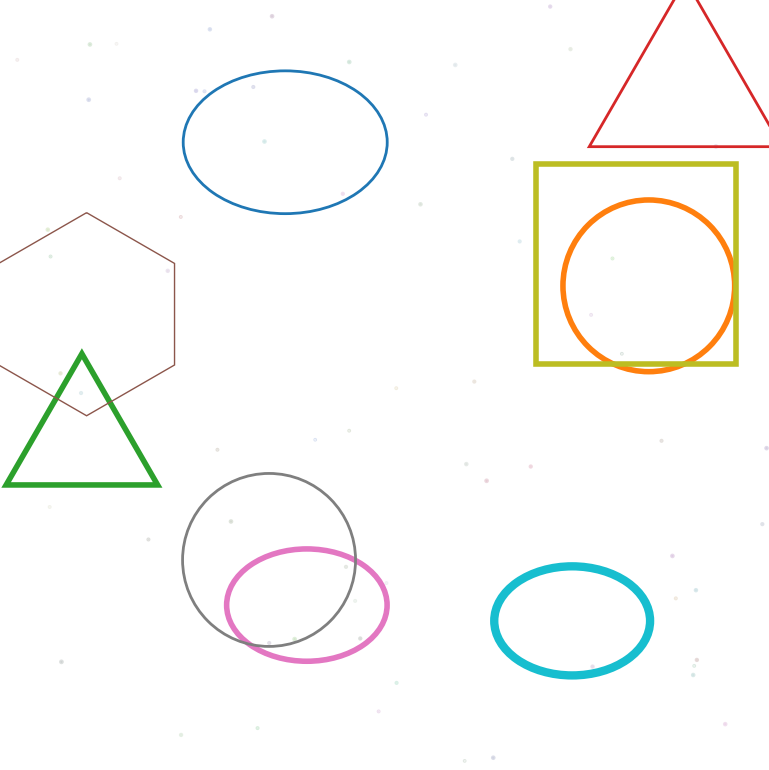[{"shape": "oval", "thickness": 1, "radius": 0.66, "center": [0.37, 0.815]}, {"shape": "circle", "thickness": 2, "radius": 0.56, "center": [0.843, 0.629]}, {"shape": "triangle", "thickness": 2, "radius": 0.57, "center": [0.106, 0.427]}, {"shape": "triangle", "thickness": 1, "radius": 0.72, "center": [0.89, 0.882]}, {"shape": "hexagon", "thickness": 0.5, "radius": 0.66, "center": [0.112, 0.592]}, {"shape": "oval", "thickness": 2, "radius": 0.52, "center": [0.399, 0.214]}, {"shape": "circle", "thickness": 1, "radius": 0.56, "center": [0.349, 0.273]}, {"shape": "square", "thickness": 2, "radius": 0.65, "center": [0.827, 0.657]}, {"shape": "oval", "thickness": 3, "radius": 0.51, "center": [0.743, 0.194]}]